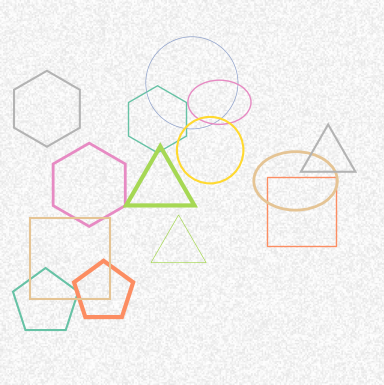[{"shape": "hexagon", "thickness": 1, "radius": 0.44, "center": [0.409, 0.69]}, {"shape": "pentagon", "thickness": 1.5, "radius": 0.45, "center": [0.118, 0.215]}, {"shape": "pentagon", "thickness": 3, "radius": 0.4, "center": [0.269, 0.242]}, {"shape": "square", "thickness": 1, "radius": 0.45, "center": [0.783, 0.451]}, {"shape": "circle", "thickness": 0.5, "radius": 0.6, "center": [0.498, 0.785]}, {"shape": "hexagon", "thickness": 2, "radius": 0.54, "center": [0.232, 0.52]}, {"shape": "oval", "thickness": 1, "radius": 0.41, "center": [0.57, 0.734]}, {"shape": "triangle", "thickness": 3, "radius": 0.51, "center": [0.416, 0.518]}, {"shape": "triangle", "thickness": 0.5, "radius": 0.41, "center": [0.464, 0.359]}, {"shape": "circle", "thickness": 1.5, "radius": 0.43, "center": [0.546, 0.61]}, {"shape": "square", "thickness": 1.5, "radius": 0.52, "center": [0.182, 0.328]}, {"shape": "oval", "thickness": 2, "radius": 0.54, "center": [0.768, 0.53]}, {"shape": "triangle", "thickness": 1.5, "radius": 0.41, "center": [0.852, 0.595]}, {"shape": "hexagon", "thickness": 1.5, "radius": 0.49, "center": [0.122, 0.718]}]